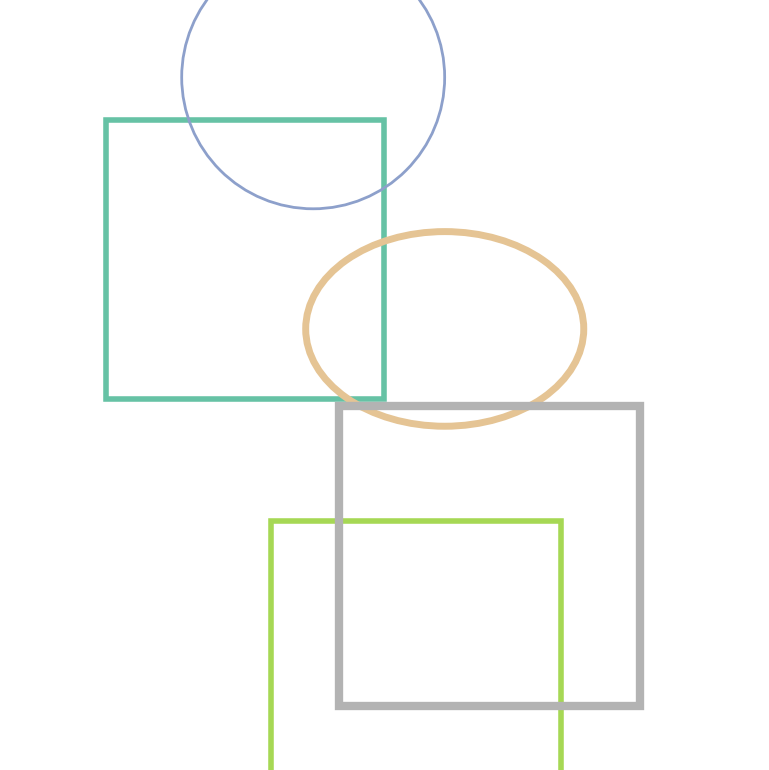[{"shape": "square", "thickness": 2, "radius": 0.9, "center": [0.318, 0.663]}, {"shape": "circle", "thickness": 1, "radius": 0.85, "center": [0.407, 0.9]}, {"shape": "square", "thickness": 2, "radius": 0.94, "center": [0.54, 0.135]}, {"shape": "oval", "thickness": 2.5, "radius": 0.9, "center": [0.578, 0.573]}, {"shape": "square", "thickness": 3, "radius": 0.98, "center": [0.635, 0.278]}]